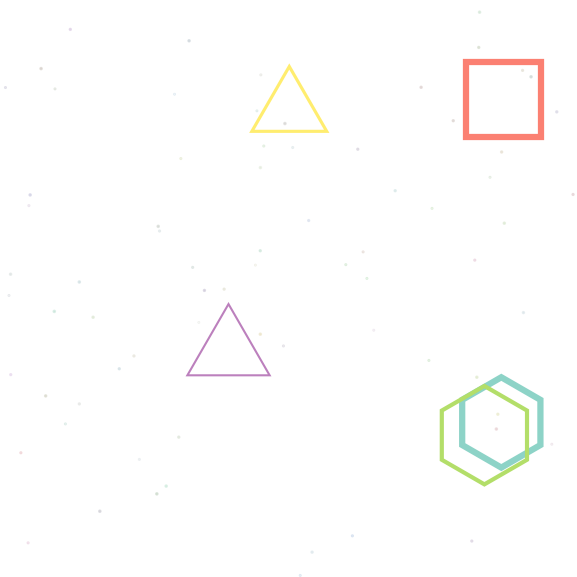[{"shape": "hexagon", "thickness": 3, "radius": 0.39, "center": [0.868, 0.268]}, {"shape": "square", "thickness": 3, "radius": 0.32, "center": [0.872, 0.827]}, {"shape": "hexagon", "thickness": 2, "radius": 0.43, "center": [0.839, 0.246]}, {"shape": "triangle", "thickness": 1, "radius": 0.41, "center": [0.396, 0.39]}, {"shape": "triangle", "thickness": 1.5, "radius": 0.37, "center": [0.501, 0.809]}]